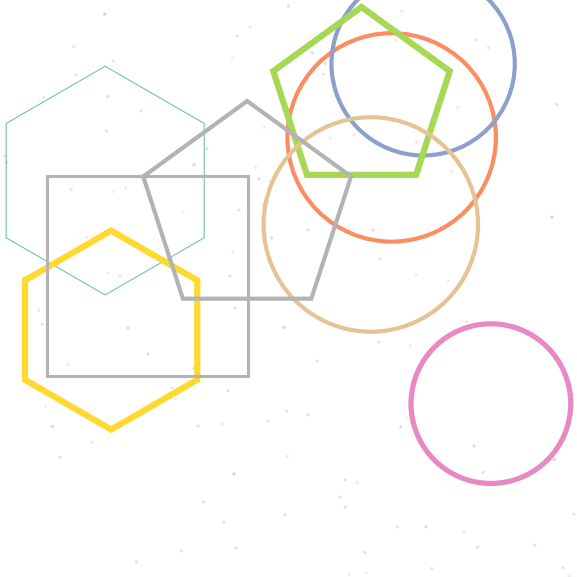[{"shape": "hexagon", "thickness": 0.5, "radius": 0.99, "center": [0.182, 0.686]}, {"shape": "circle", "thickness": 2, "radius": 0.9, "center": [0.678, 0.761]}, {"shape": "circle", "thickness": 2, "radius": 0.79, "center": [0.733, 0.889]}, {"shape": "circle", "thickness": 2.5, "radius": 0.69, "center": [0.85, 0.3]}, {"shape": "pentagon", "thickness": 3, "radius": 0.8, "center": [0.626, 0.826]}, {"shape": "hexagon", "thickness": 3, "radius": 0.86, "center": [0.192, 0.428]}, {"shape": "circle", "thickness": 2, "radius": 0.93, "center": [0.642, 0.61]}, {"shape": "square", "thickness": 1.5, "radius": 0.87, "center": [0.255, 0.522]}, {"shape": "pentagon", "thickness": 2, "radius": 0.95, "center": [0.428, 0.635]}]